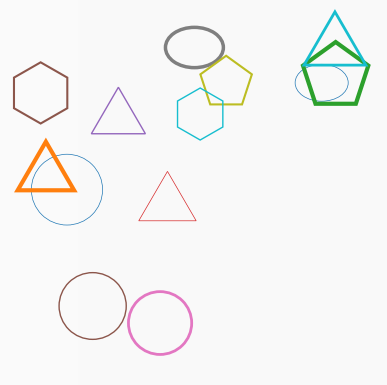[{"shape": "circle", "thickness": 0.5, "radius": 0.46, "center": [0.173, 0.507]}, {"shape": "oval", "thickness": 0.5, "radius": 0.34, "center": [0.83, 0.785]}, {"shape": "triangle", "thickness": 3, "radius": 0.42, "center": [0.118, 0.548]}, {"shape": "pentagon", "thickness": 3, "radius": 0.44, "center": [0.866, 0.802]}, {"shape": "triangle", "thickness": 0.5, "radius": 0.43, "center": [0.432, 0.469]}, {"shape": "triangle", "thickness": 1, "radius": 0.4, "center": [0.305, 0.693]}, {"shape": "circle", "thickness": 1, "radius": 0.43, "center": [0.239, 0.205]}, {"shape": "hexagon", "thickness": 1.5, "radius": 0.4, "center": [0.105, 0.759]}, {"shape": "circle", "thickness": 2, "radius": 0.41, "center": [0.413, 0.161]}, {"shape": "oval", "thickness": 2.5, "radius": 0.37, "center": [0.502, 0.877]}, {"shape": "pentagon", "thickness": 1.5, "radius": 0.35, "center": [0.584, 0.785]}, {"shape": "triangle", "thickness": 2, "radius": 0.46, "center": [0.864, 0.877]}, {"shape": "hexagon", "thickness": 1, "radius": 0.34, "center": [0.517, 0.704]}]